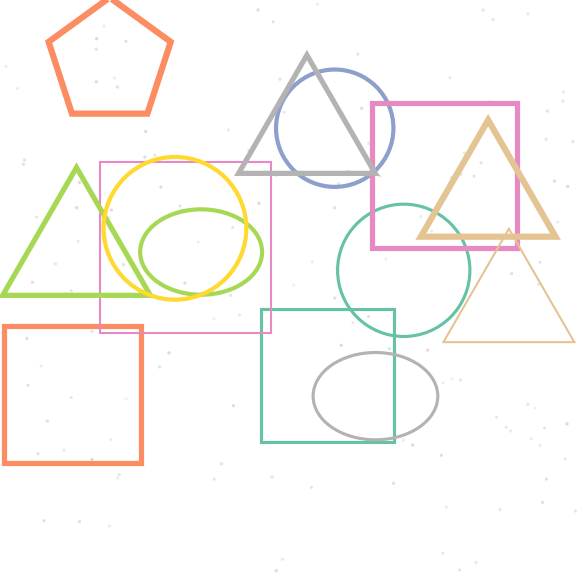[{"shape": "square", "thickness": 1.5, "radius": 0.58, "center": [0.567, 0.349]}, {"shape": "circle", "thickness": 1.5, "radius": 0.57, "center": [0.699, 0.531]}, {"shape": "pentagon", "thickness": 3, "radius": 0.56, "center": [0.19, 0.892]}, {"shape": "square", "thickness": 2.5, "radius": 0.6, "center": [0.126, 0.316]}, {"shape": "circle", "thickness": 2, "radius": 0.51, "center": [0.58, 0.777]}, {"shape": "square", "thickness": 1, "radius": 0.74, "center": [0.321, 0.571]}, {"shape": "square", "thickness": 2.5, "radius": 0.63, "center": [0.769, 0.695]}, {"shape": "triangle", "thickness": 2.5, "radius": 0.74, "center": [0.132, 0.562]}, {"shape": "oval", "thickness": 2, "radius": 0.53, "center": [0.348, 0.563]}, {"shape": "circle", "thickness": 2, "radius": 0.62, "center": [0.303, 0.604]}, {"shape": "triangle", "thickness": 1, "radius": 0.65, "center": [0.881, 0.472]}, {"shape": "triangle", "thickness": 3, "radius": 0.67, "center": [0.845, 0.657]}, {"shape": "triangle", "thickness": 2.5, "radius": 0.68, "center": [0.531, 0.767]}, {"shape": "oval", "thickness": 1.5, "radius": 0.54, "center": [0.65, 0.313]}]